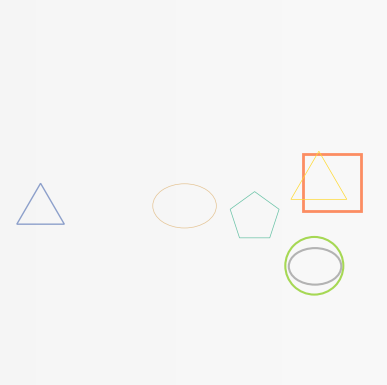[{"shape": "pentagon", "thickness": 0.5, "radius": 0.33, "center": [0.657, 0.436]}, {"shape": "square", "thickness": 2, "radius": 0.37, "center": [0.857, 0.526]}, {"shape": "triangle", "thickness": 1, "radius": 0.35, "center": [0.105, 0.453]}, {"shape": "circle", "thickness": 1.5, "radius": 0.37, "center": [0.811, 0.31]}, {"shape": "triangle", "thickness": 0.5, "radius": 0.42, "center": [0.823, 0.524]}, {"shape": "oval", "thickness": 0.5, "radius": 0.41, "center": [0.476, 0.465]}, {"shape": "oval", "thickness": 1.5, "radius": 0.34, "center": [0.813, 0.308]}]